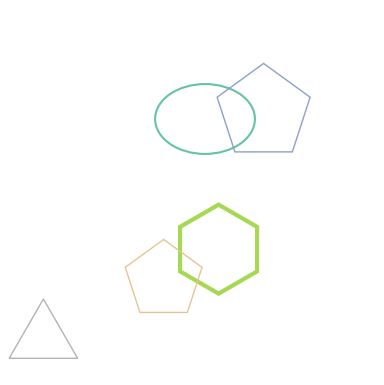[{"shape": "oval", "thickness": 1.5, "radius": 0.65, "center": [0.533, 0.691]}, {"shape": "pentagon", "thickness": 1, "radius": 0.63, "center": [0.685, 0.708]}, {"shape": "hexagon", "thickness": 3, "radius": 0.58, "center": [0.568, 0.353]}, {"shape": "pentagon", "thickness": 1, "radius": 0.52, "center": [0.425, 0.273]}, {"shape": "triangle", "thickness": 1, "radius": 0.51, "center": [0.113, 0.121]}]